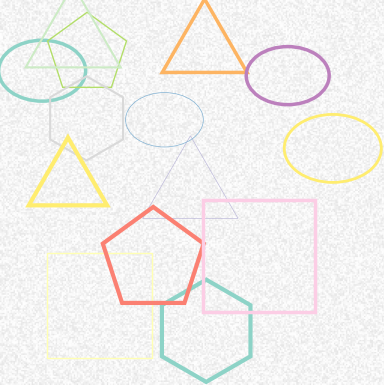[{"shape": "hexagon", "thickness": 3, "radius": 0.66, "center": [0.536, 0.141]}, {"shape": "oval", "thickness": 2.5, "radius": 0.56, "center": [0.109, 0.816]}, {"shape": "square", "thickness": 1, "radius": 0.68, "center": [0.258, 0.206]}, {"shape": "triangle", "thickness": 0.5, "radius": 0.72, "center": [0.494, 0.504]}, {"shape": "pentagon", "thickness": 3, "radius": 0.69, "center": [0.398, 0.325]}, {"shape": "oval", "thickness": 0.5, "radius": 0.5, "center": [0.427, 0.689]}, {"shape": "triangle", "thickness": 2.5, "radius": 0.64, "center": [0.531, 0.875]}, {"shape": "pentagon", "thickness": 1, "radius": 0.54, "center": [0.226, 0.86]}, {"shape": "square", "thickness": 2.5, "radius": 0.73, "center": [0.674, 0.336]}, {"shape": "hexagon", "thickness": 1.5, "radius": 0.55, "center": [0.225, 0.693]}, {"shape": "oval", "thickness": 2.5, "radius": 0.54, "center": [0.747, 0.804]}, {"shape": "triangle", "thickness": 1.5, "radius": 0.71, "center": [0.19, 0.896]}, {"shape": "triangle", "thickness": 3, "radius": 0.59, "center": [0.177, 0.525]}, {"shape": "oval", "thickness": 2, "radius": 0.63, "center": [0.864, 0.615]}]